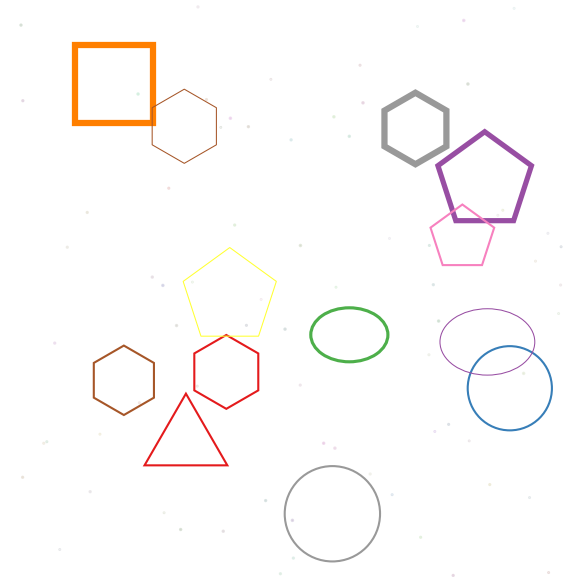[{"shape": "triangle", "thickness": 1, "radius": 0.41, "center": [0.322, 0.235]}, {"shape": "hexagon", "thickness": 1, "radius": 0.32, "center": [0.392, 0.355]}, {"shape": "circle", "thickness": 1, "radius": 0.36, "center": [0.883, 0.327]}, {"shape": "oval", "thickness": 1.5, "radius": 0.33, "center": [0.605, 0.419]}, {"shape": "oval", "thickness": 0.5, "radius": 0.41, "center": [0.844, 0.407]}, {"shape": "pentagon", "thickness": 2.5, "radius": 0.43, "center": [0.839, 0.686]}, {"shape": "square", "thickness": 3, "radius": 0.34, "center": [0.198, 0.854]}, {"shape": "pentagon", "thickness": 0.5, "radius": 0.42, "center": [0.398, 0.486]}, {"shape": "hexagon", "thickness": 1, "radius": 0.3, "center": [0.214, 0.341]}, {"shape": "hexagon", "thickness": 0.5, "radius": 0.32, "center": [0.319, 0.78]}, {"shape": "pentagon", "thickness": 1, "radius": 0.29, "center": [0.801, 0.587]}, {"shape": "circle", "thickness": 1, "radius": 0.41, "center": [0.576, 0.109]}, {"shape": "hexagon", "thickness": 3, "radius": 0.31, "center": [0.719, 0.777]}]